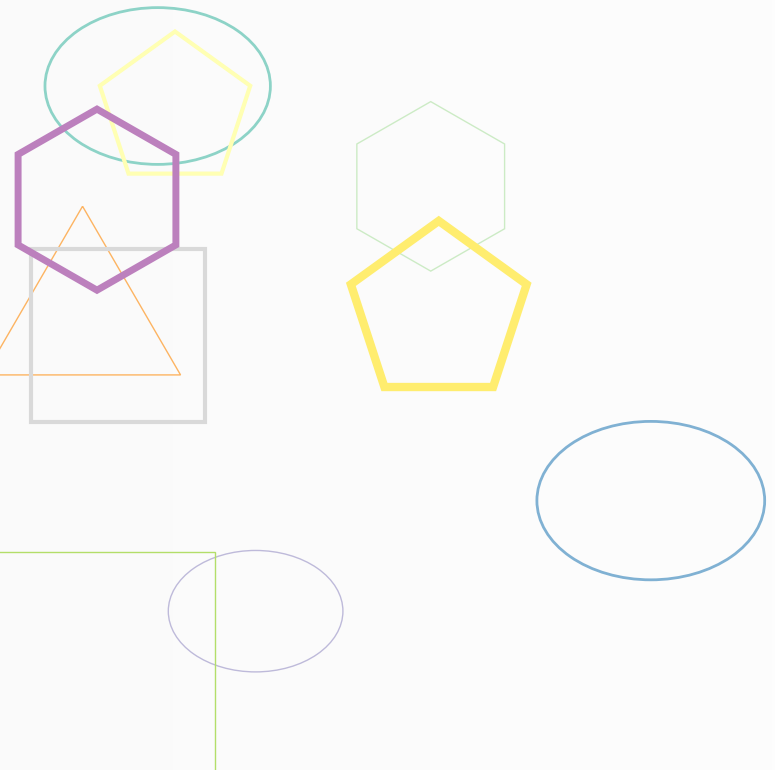[{"shape": "oval", "thickness": 1, "radius": 0.73, "center": [0.203, 0.888]}, {"shape": "pentagon", "thickness": 1.5, "radius": 0.51, "center": [0.226, 0.857]}, {"shape": "oval", "thickness": 0.5, "radius": 0.56, "center": [0.33, 0.206]}, {"shape": "oval", "thickness": 1, "radius": 0.73, "center": [0.84, 0.35]}, {"shape": "triangle", "thickness": 0.5, "radius": 0.73, "center": [0.107, 0.586]}, {"shape": "square", "thickness": 0.5, "radius": 0.75, "center": [0.129, 0.134]}, {"shape": "square", "thickness": 1.5, "radius": 0.56, "center": [0.152, 0.564]}, {"shape": "hexagon", "thickness": 2.5, "radius": 0.59, "center": [0.125, 0.741]}, {"shape": "hexagon", "thickness": 0.5, "radius": 0.55, "center": [0.556, 0.758]}, {"shape": "pentagon", "thickness": 3, "radius": 0.6, "center": [0.566, 0.594]}]